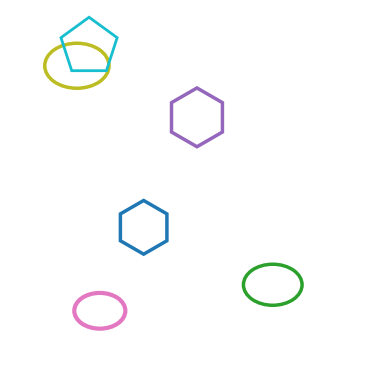[{"shape": "hexagon", "thickness": 2.5, "radius": 0.35, "center": [0.373, 0.41]}, {"shape": "oval", "thickness": 2.5, "radius": 0.38, "center": [0.708, 0.26]}, {"shape": "hexagon", "thickness": 2.5, "radius": 0.38, "center": [0.512, 0.695]}, {"shape": "oval", "thickness": 3, "radius": 0.33, "center": [0.259, 0.193]}, {"shape": "oval", "thickness": 2.5, "radius": 0.42, "center": [0.2, 0.829]}, {"shape": "pentagon", "thickness": 2, "radius": 0.38, "center": [0.231, 0.878]}]